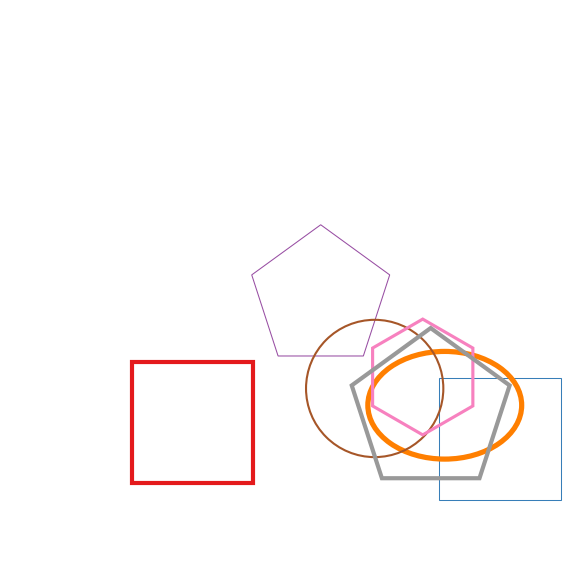[{"shape": "square", "thickness": 2, "radius": 0.53, "center": [0.333, 0.267]}, {"shape": "square", "thickness": 0.5, "radius": 0.53, "center": [0.866, 0.239]}, {"shape": "pentagon", "thickness": 0.5, "radius": 0.63, "center": [0.555, 0.484]}, {"shape": "oval", "thickness": 2.5, "radius": 0.67, "center": [0.77, 0.297]}, {"shape": "circle", "thickness": 1, "radius": 0.59, "center": [0.649, 0.326]}, {"shape": "hexagon", "thickness": 1.5, "radius": 0.5, "center": [0.732, 0.346]}, {"shape": "pentagon", "thickness": 2, "radius": 0.72, "center": [0.746, 0.287]}]